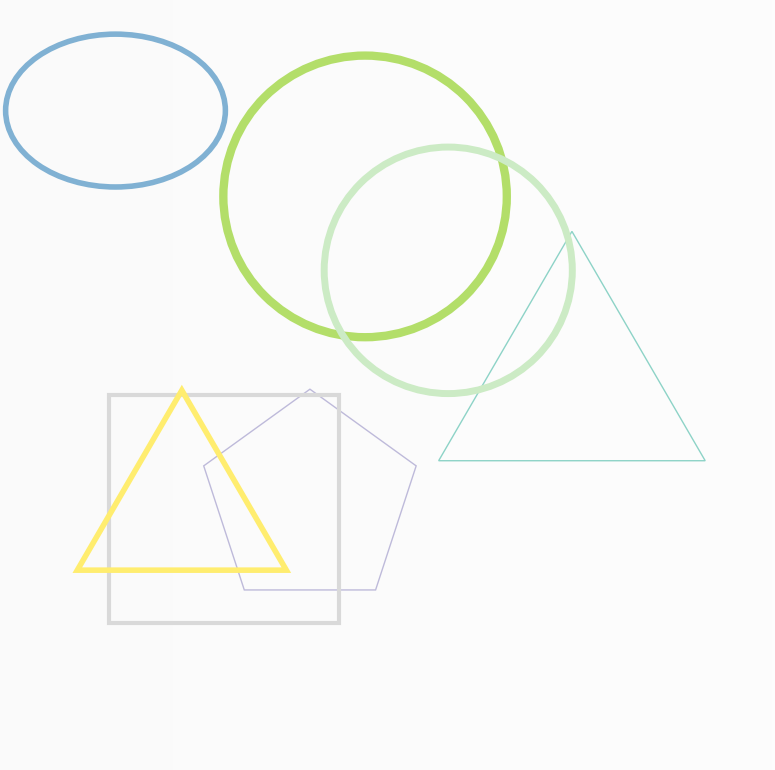[{"shape": "triangle", "thickness": 0.5, "radius": 0.99, "center": [0.738, 0.501]}, {"shape": "pentagon", "thickness": 0.5, "radius": 0.72, "center": [0.4, 0.35]}, {"shape": "oval", "thickness": 2, "radius": 0.71, "center": [0.149, 0.856]}, {"shape": "circle", "thickness": 3, "radius": 0.91, "center": [0.471, 0.745]}, {"shape": "square", "thickness": 1.5, "radius": 0.74, "center": [0.289, 0.339]}, {"shape": "circle", "thickness": 2.5, "radius": 0.8, "center": [0.578, 0.649]}, {"shape": "triangle", "thickness": 2, "radius": 0.78, "center": [0.235, 0.337]}]